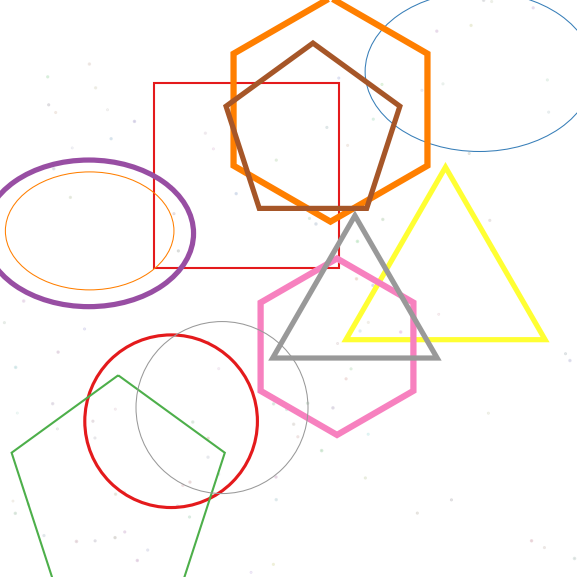[{"shape": "square", "thickness": 1, "radius": 0.8, "center": [0.426, 0.695]}, {"shape": "circle", "thickness": 1.5, "radius": 0.75, "center": [0.296, 0.27]}, {"shape": "oval", "thickness": 0.5, "radius": 0.99, "center": [0.83, 0.875]}, {"shape": "pentagon", "thickness": 1, "radius": 0.97, "center": [0.205, 0.155]}, {"shape": "oval", "thickness": 2.5, "radius": 0.91, "center": [0.154, 0.595]}, {"shape": "oval", "thickness": 0.5, "radius": 0.73, "center": [0.155, 0.599]}, {"shape": "hexagon", "thickness": 3, "radius": 0.97, "center": [0.572, 0.809]}, {"shape": "triangle", "thickness": 2.5, "radius": 1.0, "center": [0.771, 0.511]}, {"shape": "pentagon", "thickness": 2.5, "radius": 0.79, "center": [0.542, 0.766]}, {"shape": "hexagon", "thickness": 3, "radius": 0.76, "center": [0.584, 0.399]}, {"shape": "circle", "thickness": 0.5, "radius": 0.74, "center": [0.384, 0.293]}, {"shape": "triangle", "thickness": 2.5, "radius": 0.82, "center": [0.615, 0.461]}]